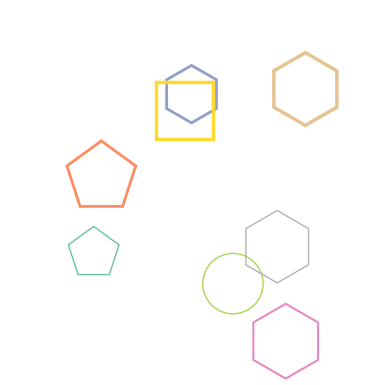[{"shape": "pentagon", "thickness": 1, "radius": 0.35, "center": [0.243, 0.343]}, {"shape": "pentagon", "thickness": 2, "radius": 0.47, "center": [0.263, 0.54]}, {"shape": "hexagon", "thickness": 2, "radius": 0.37, "center": [0.498, 0.755]}, {"shape": "hexagon", "thickness": 1.5, "radius": 0.49, "center": [0.742, 0.114]}, {"shape": "circle", "thickness": 1, "radius": 0.39, "center": [0.605, 0.263]}, {"shape": "square", "thickness": 2.5, "radius": 0.37, "center": [0.479, 0.713]}, {"shape": "hexagon", "thickness": 2.5, "radius": 0.47, "center": [0.793, 0.769]}, {"shape": "hexagon", "thickness": 1, "radius": 0.47, "center": [0.72, 0.359]}]